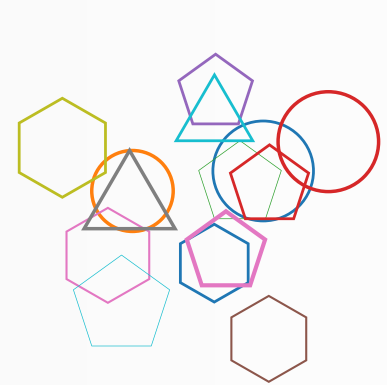[{"shape": "circle", "thickness": 2, "radius": 0.65, "center": [0.679, 0.556]}, {"shape": "hexagon", "thickness": 2, "radius": 0.51, "center": [0.553, 0.317]}, {"shape": "circle", "thickness": 2.5, "radius": 0.53, "center": [0.342, 0.504]}, {"shape": "pentagon", "thickness": 0.5, "radius": 0.56, "center": [0.619, 0.523]}, {"shape": "circle", "thickness": 2.5, "radius": 0.65, "center": [0.847, 0.632]}, {"shape": "pentagon", "thickness": 2, "radius": 0.53, "center": [0.695, 0.518]}, {"shape": "pentagon", "thickness": 2, "radius": 0.5, "center": [0.556, 0.759]}, {"shape": "hexagon", "thickness": 1.5, "radius": 0.56, "center": [0.694, 0.12]}, {"shape": "hexagon", "thickness": 1.5, "radius": 0.62, "center": [0.278, 0.337]}, {"shape": "pentagon", "thickness": 3, "radius": 0.53, "center": [0.583, 0.345]}, {"shape": "triangle", "thickness": 2.5, "radius": 0.68, "center": [0.334, 0.474]}, {"shape": "hexagon", "thickness": 2, "radius": 0.64, "center": [0.161, 0.616]}, {"shape": "pentagon", "thickness": 0.5, "radius": 0.65, "center": [0.314, 0.207]}, {"shape": "triangle", "thickness": 2, "radius": 0.57, "center": [0.553, 0.691]}]